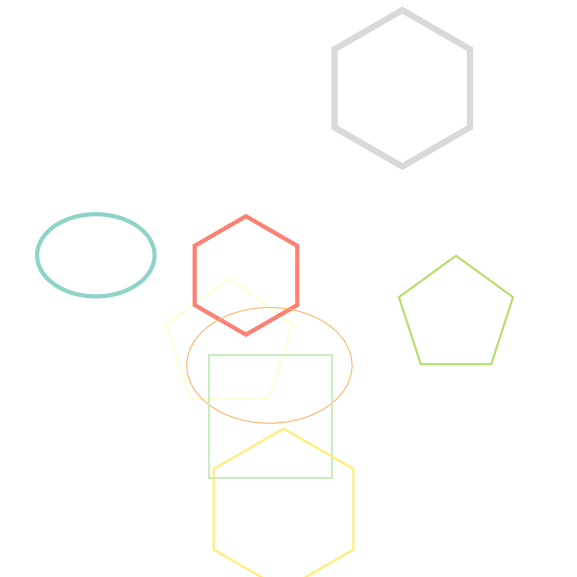[{"shape": "oval", "thickness": 2, "radius": 0.51, "center": [0.166, 0.557]}, {"shape": "pentagon", "thickness": 0.5, "radius": 0.58, "center": [0.397, 0.401]}, {"shape": "hexagon", "thickness": 2, "radius": 0.51, "center": [0.426, 0.522]}, {"shape": "oval", "thickness": 0.5, "radius": 0.72, "center": [0.467, 0.366]}, {"shape": "pentagon", "thickness": 1, "radius": 0.52, "center": [0.79, 0.452]}, {"shape": "hexagon", "thickness": 3, "radius": 0.68, "center": [0.697, 0.846]}, {"shape": "square", "thickness": 1, "radius": 0.53, "center": [0.468, 0.278]}, {"shape": "hexagon", "thickness": 1, "radius": 0.7, "center": [0.491, 0.117]}]